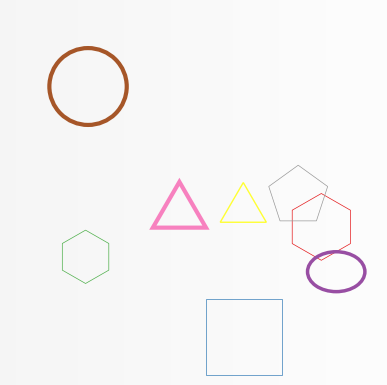[{"shape": "hexagon", "thickness": 0.5, "radius": 0.43, "center": [0.829, 0.411]}, {"shape": "square", "thickness": 0.5, "radius": 0.49, "center": [0.63, 0.126]}, {"shape": "hexagon", "thickness": 0.5, "radius": 0.35, "center": [0.221, 0.333]}, {"shape": "oval", "thickness": 2.5, "radius": 0.37, "center": [0.868, 0.294]}, {"shape": "triangle", "thickness": 1, "radius": 0.34, "center": [0.628, 0.457]}, {"shape": "circle", "thickness": 3, "radius": 0.5, "center": [0.227, 0.775]}, {"shape": "triangle", "thickness": 3, "radius": 0.4, "center": [0.463, 0.448]}, {"shape": "pentagon", "thickness": 0.5, "radius": 0.4, "center": [0.77, 0.491]}]